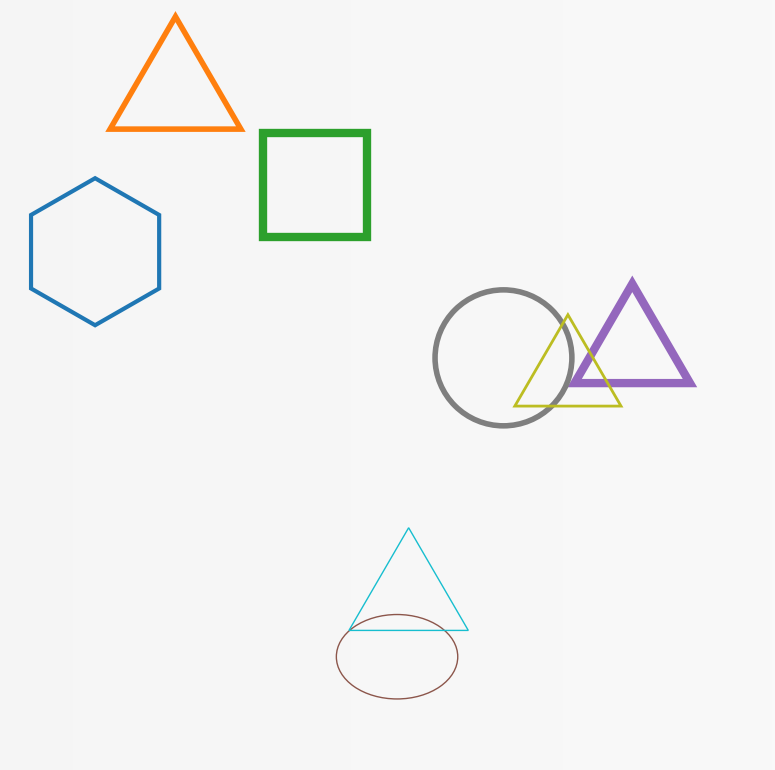[{"shape": "hexagon", "thickness": 1.5, "radius": 0.48, "center": [0.123, 0.673]}, {"shape": "triangle", "thickness": 2, "radius": 0.49, "center": [0.226, 0.881]}, {"shape": "square", "thickness": 3, "radius": 0.34, "center": [0.407, 0.76]}, {"shape": "triangle", "thickness": 3, "radius": 0.43, "center": [0.816, 0.545]}, {"shape": "oval", "thickness": 0.5, "radius": 0.39, "center": [0.512, 0.147]}, {"shape": "circle", "thickness": 2, "radius": 0.44, "center": [0.65, 0.535]}, {"shape": "triangle", "thickness": 1, "radius": 0.4, "center": [0.733, 0.512]}, {"shape": "triangle", "thickness": 0.5, "radius": 0.44, "center": [0.527, 0.226]}]